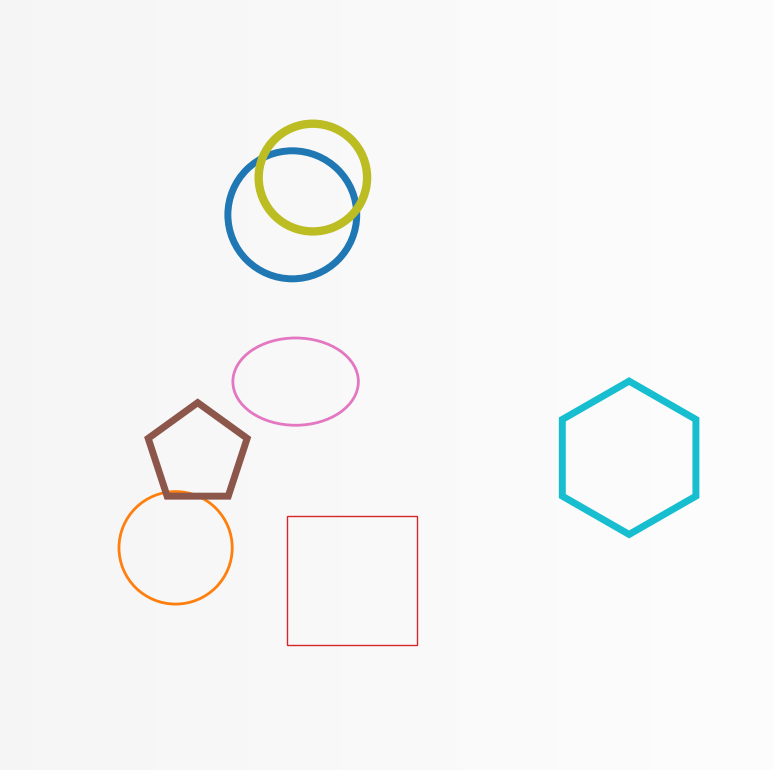[{"shape": "circle", "thickness": 2.5, "radius": 0.42, "center": [0.377, 0.721]}, {"shape": "circle", "thickness": 1, "radius": 0.37, "center": [0.227, 0.289]}, {"shape": "square", "thickness": 0.5, "radius": 0.42, "center": [0.454, 0.246]}, {"shape": "pentagon", "thickness": 2.5, "radius": 0.34, "center": [0.255, 0.41]}, {"shape": "oval", "thickness": 1, "radius": 0.4, "center": [0.381, 0.504]}, {"shape": "circle", "thickness": 3, "radius": 0.35, "center": [0.404, 0.769]}, {"shape": "hexagon", "thickness": 2.5, "radius": 0.5, "center": [0.812, 0.405]}]